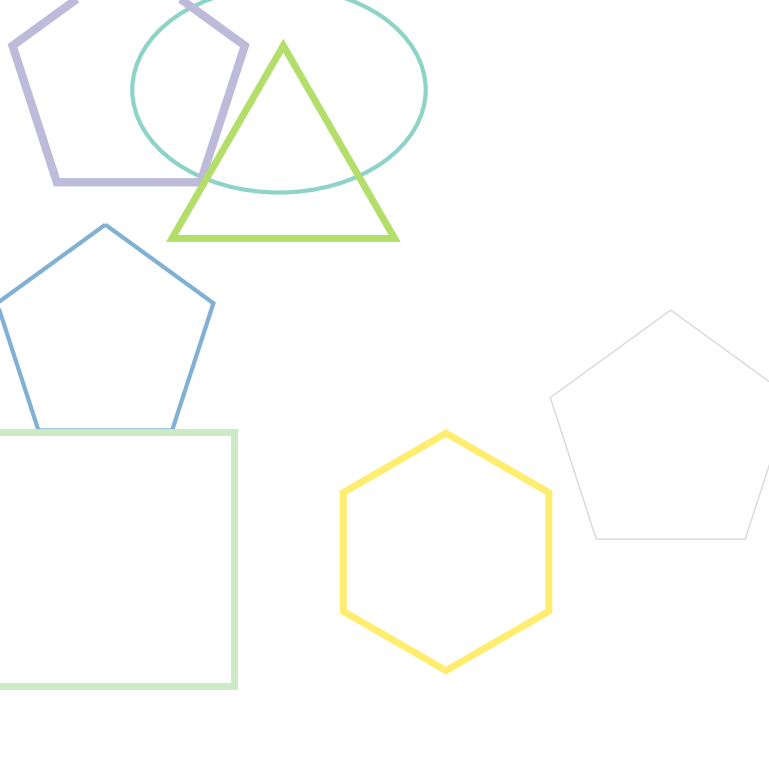[{"shape": "oval", "thickness": 1.5, "radius": 0.95, "center": [0.362, 0.883]}, {"shape": "pentagon", "thickness": 3, "radius": 0.79, "center": [0.167, 0.892]}, {"shape": "pentagon", "thickness": 1.5, "radius": 0.74, "center": [0.137, 0.561]}, {"shape": "triangle", "thickness": 2.5, "radius": 0.83, "center": [0.368, 0.774]}, {"shape": "pentagon", "thickness": 0.5, "radius": 0.82, "center": [0.871, 0.433]}, {"shape": "square", "thickness": 2.5, "radius": 0.83, "center": [0.139, 0.274]}, {"shape": "hexagon", "thickness": 2.5, "radius": 0.77, "center": [0.579, 0.283]}]